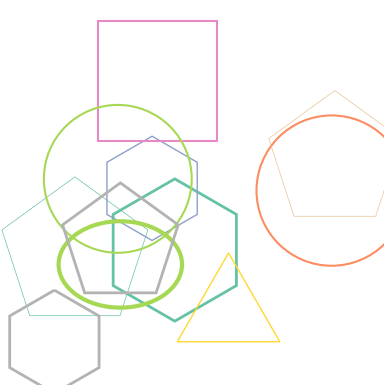[{"shape": "pentagon", "thickness": 0.5, "radius": 1.0, "center": [0.194, 0.341]}, {"shape": "hexagon", "thickness": 2, "radius": 0.92, "center": [0.454, 0.351]}, {"shape": "circle", "thickness": 1.5, "radius": 0.98, "center": [0.861, 0.505]}, {"shape": "hexagon", "thickness": 1, "radius": 0.68, "center": [0.395, 0.511]}, {"shape": "square", "thickness": 1.5, "radius": 0.78, "center": [0.409, 0.789]}, {"shape": "circle", "thickness": 1.5, "radius": 0.96, "center": [0.306, 0.535]}, {"shape": "oval", "thickness": 3, "radius": 0.8, "center": [0.313, 0.313]}, {"shape": "triangle", "thickness": 1, "radius": 0.77, "center": [0.594, 0.189]}, {"shape": "pentagon", "thickness": 0.5, "radius": 0.9, "center": [0.87, 0.584]}, {"shape": "hexagon", "thickness": 2, "radius": 0.67, "center": [0.141, 0.112]}, {"shape": "pentagon", "thickness": 2, "radius": 0.79, "center": [0.313, 0.367]}]